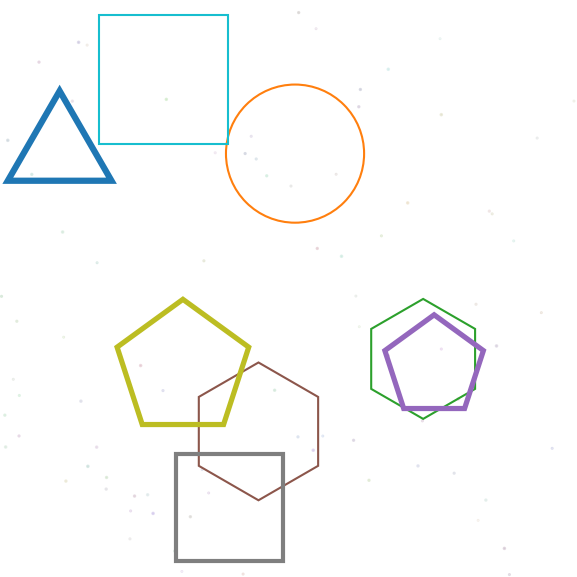[{"shape": "triangle", "thickness": 3, "radius": 0.52, "center": [0.103, 0.738]}, {"shape": "circle", "thickness": 1, "radius": 0.6, "center": [0.511, 0.733]}, {"shape": "hexagon", "thickness": 1, "radius": 0.52, "center": [0.733, 0.378]}, {"shape": "pentagon", "thickness": 2.5, "radius": 0.45, "center": [0.752, 0.364]}, {"shape": "hexagon", "thickness": 1, "radius": 0.6, "center": [0.448, 0.252]}, {"shape": "square", "thickness": 2, "radius": 0.46, "center": [0.398, 0.121]}, {"shape": "pentagon", "thickness": 2.5, "radius": 0.6, "center": [0.317, 0.361]}, {"shape": "square", "thickness": 1, "radius": 0.56, "center": [0.283, 0.862]}]